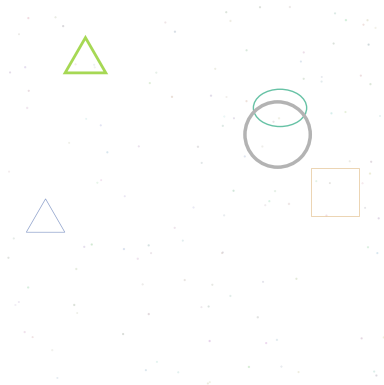[{"shape": "oval", "thickness": 1, "radius": 0.35, "center": [0.727, 0.72]}, {"shape": "triangle", "thickness": 0.5, "radius": 0.29, "center": [0.118, 0.426]}, {"shape": "triangle", "thickness": 2, "radius": 0.31, "center": [0.222, 0.841]}, {"shape": "square", "thickness": 0.5, "radius": 0.31, "center": [0.87, 0.501]}, {"shape": "circle", "thickness": 2.5, "radius": 0.42, "center": [0.721, 0.651]}]